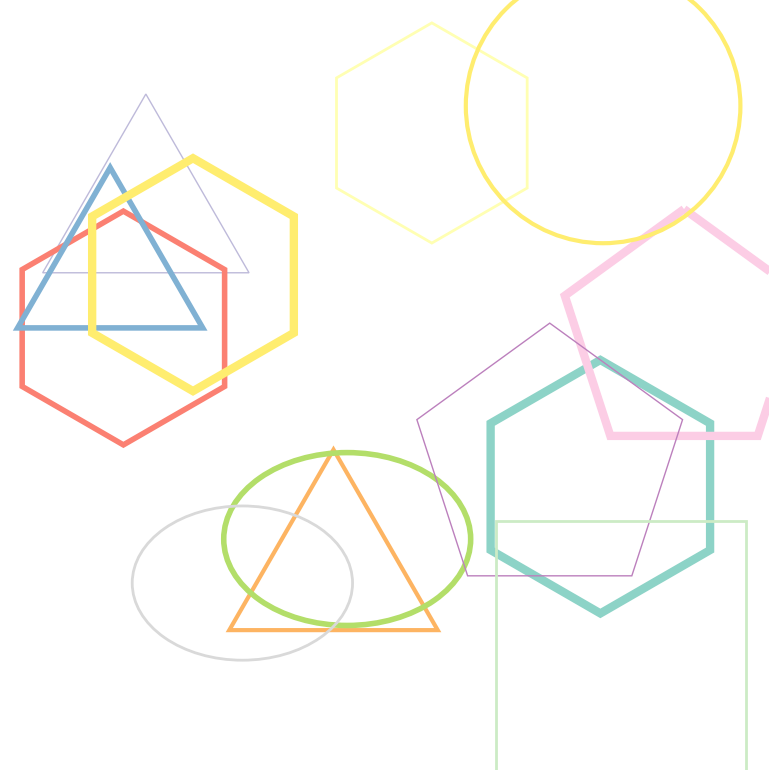[{"shape": "hexagon", "thickness": 3, "radius": 0.82, "center": [0.78, 0.368]}, {"shape": "hexagon", "thickness": 1, "radius": 0.71, "center": [0.561, 0.827]}, {"shape": "triangle", "thickness": 0.5, "radius": 0.77, "center": [0.189, 0.723]}, {"shape": "hexagon", "thickness": 2, "radius": 0.76, "center": [0.16, 0.574]}, {"shape": "triangle", "thickness": 2, "radius": 0.69, "center": [0.143, 0.644]}, {"shape": "triangle", "thickness": 1.5, "radius": 0.78, "center": [0.433, 0.26]}, {"shape": "oval", "thickness": 2, "radius": 0.8, "center": [0.451, 0.3]}, {"shape": "pentagon", "thickness": 3, "radius": 0.81, "center": [0.888, 0.566]}, {"shape": "oval", "thickness": 1, "radius": 0.72, "center": [0.315, 0.243]}, {"shape": "pentagon", "thickness": 0.5, "radius": 0.91, "center": [0.714, 0.399]}, {"shape": "square", "thickness": 1, "radius": 0.81, "center": [0.806, 0.161]}, {"shape": "hexagon", "thickness": 3, "radius": 0.76, "center": [0.251, 0.643]}, {"shape": "circle", "thickness": 1.5, "radius": 0.89, "center": [0.783, 0.862]}]